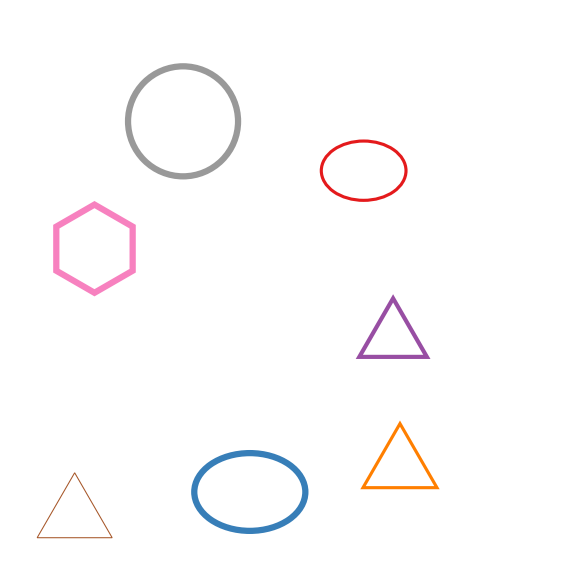[{"shape": "oval", "thickness": 1.5, "radius": 0.37, "center": [0.63, 0.704]}, {"shape": "oval", "thickness": 3, "radius": 0.48, "center": [0.433, 0.147]}, {"shape": "triangle", "thickness": 2, "radius": 0.34, "center": [0.681, 0.415]}, {"shape": "triangle", "thickness": 1.5, "radius": 0.37, "center": [0.693, 0.192]}, {"shape": "triangle", "thickness": 0.5, "radius": 0.37, "center": [0.129, 0.106]}, {"shape": "hexagon", "thickness": 3, "radius": 0.38, "center": [0.164, 0.569]}, {"shape": "circle", "thickness": 3, "radius": 0.48, "center": [0.317, 0.789]}]